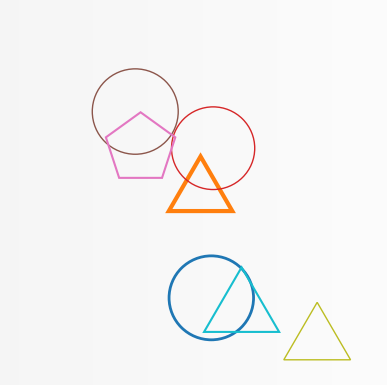[{"shape": "circle", "thickness": 2, "radius": 0.55, "center": [0.545, 0.226]}, {"shape": "triangle", "thickness": 3, "radius": 0.47, "center": [0.518, 0.499]}, {"shape": "circle", "thickness": 1, "radius": 0.54, "center": [0.55, 0.615]}, {"shape": "circle", "thickness": 1, "radius": 0.55, "center": [0.349, 0.71]}, {"shape": "pentagon", "thickness": 1.5, "radius": 0.47, "center": [0.363, 0.614]}, {"shape": "triangle", "thickness": 1, "radius": 0.5, "center": [0.819, 0.115]}, {"shape": "triangle", "thickness": 1.5, "radius": 0.56, "center": [0.623, 0.194]}]